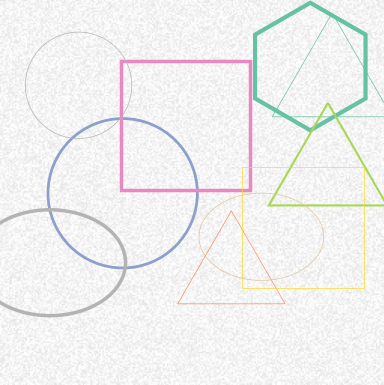[{"shape": "hexagon", "thickness": 3, "radius": 0.83, "center": [0.806, 0.827]}, {"shape": "triangle", "thickness": 0.5, "radius": 0.9, "center": [0.863, 0.786]}, {"shape": "triangle", "thickness": 0.5, "radius": 0.81, "center": [0.601, 0.291]}, {"shape": "circle", "thickness": 2, "radius": 0.97, "center": [0.319, 0.498]}, {"shape": "square", "thickness": 2.5, "radius": 0.84, "center": [0.482, 0.674]}, {"shape": "triangle", "thickness": 1.5, "radius": 0.89, "center": [0.852, 0.555]}, {"shape": "square", "thickness": 0.5, "radius": 0.79, "center": [0.787, 0.409]}, {"shape": "oval", "thickness": 0.5, "radius": 0.81, "center": [0.679, 0.385]}, {"shape": "circle", "thickness": 0.5, "radius": 0.69, "center": [0.204, 0.778]}, {"shape": "oval", "thickness": 2.5, "radius": 0.98, "center": [0.13, 0.318]}]